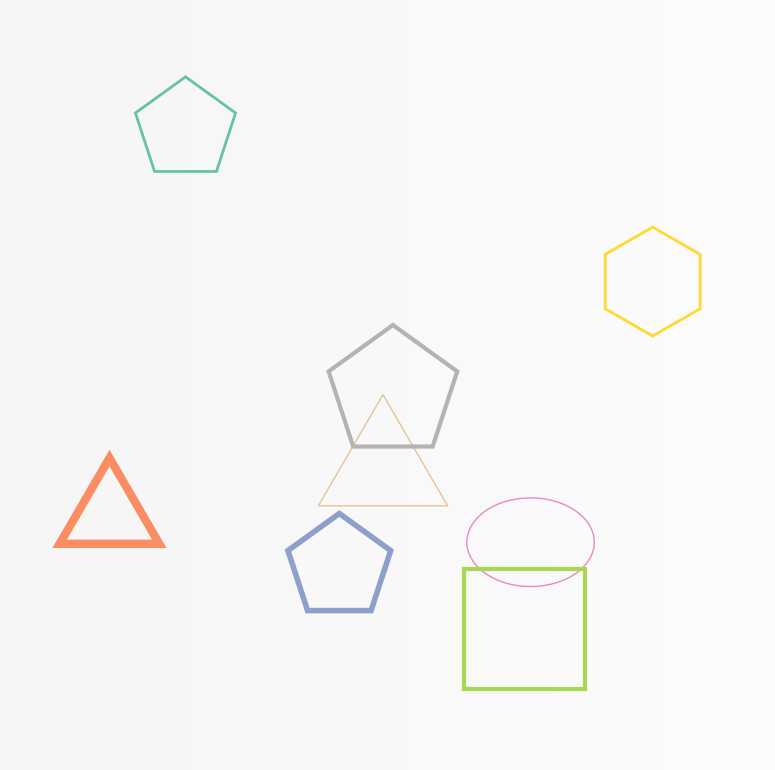[{"shape": "pentagon", "thickness": 1, "radius": 0.34, "center": [0.239, 0.832]}, {"shape": "triangle", "thickness": 3, "radius": 0.37, "center": [0.141, 0.331]}, {"shape": "pentagon", "thickness": 2, "radius": 0.35, "center": [0.438, 0.263]}, {"shape": "oval", "thickness": 0.5, "radius": 0.41, "center": [0.685, 0.296]}, {"shape": "square", "thickness": 1.5, "radius": 0.39, "center": [0.677, 0.183]}, {"shape": "hexagon", "thickness": 1, "radius": 0.35, "center": [0.842, 0.634]}, {"shape": "triangle", "thickness": 0.5, "radius": 0.48, "center": [0.494, 0.391]}, {"shape": "pentagon", "thickness": 1.5, "radius": 0.44, "center": [0.507, 0.491]}]